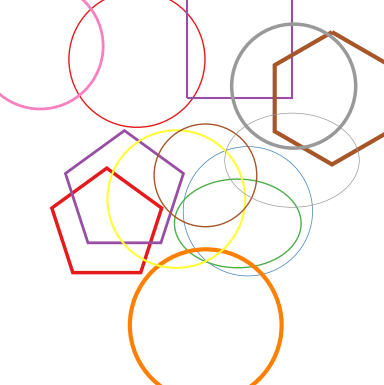[{"shape": "pentagon", "thickness": 2.5, "radius": 0.75, "center": [0.277, 0.413]}, {"shape": "circle", "thickness": 1, "radius": 0.88, "center": [0.356, 0.846]}, {"shape": "circle", "thickness": 0.5, "radius": 0.84, "center": [0.644, 0.451]}, {"shape": "oval", "thickness": 1, "radius": 0.82, "center": [0.618, 0.42]}, {"shape": "square", "thickness": 1.5, "radius": 0.68, "center": [0.622, 0.882]}, {"shape": "pentagon", "thickness": 2, "radius": 0.81, "center": [0.323, 0.5]}, {"shape": "circle", "thickness": 3, "radius": 0.99, "center": [0.534, 0.155]}, {"shape": "circle", "thickness": 1.5, "radius": 0.89, "center": [0.458, 0.483]}, {"shape": "hexagon", "thickness": 3, "radius": 0.86, "center": [0.862, 0.745]}, {"shape": "circle", "thickness": 1, "radius": 0.67, "center": [0.534, 0.545]}, {"shape": "circle", "thickness": 2, "radius": 0.82, "center": [0.104, 0.88]}, {"shape": "oval", "thickness": 0.5, "radius": 0.87, "center": [0.758, 0.584]}, {"shape": "circle", "thickness": 2.5, "radius": 0.81, "center": [0.763, 0.776]}]